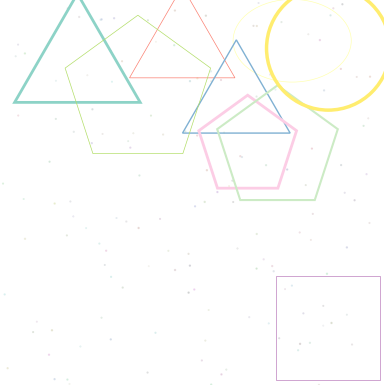[{"shape": "triangle", "thickness": 2, "radius": 0.94, "center": [0.201, 0.828]}, {"shape": "oval", "thickness": 0.5, "radius": 0.77, "center": [0.759, 0.894]}, {"shape": "triangle", "thickness": 0.5, "radius": 0.79, "center": [0.473, 0.877]}, {"shape": "triangle", "thickness": 1, "radius": 0.81, "center": [0.614, 0.735]}, {"shape": "pentagon", "thickness": 0.5, "radius": 0.99, "center": [0.358, 0.762]}, {"shape": "pentagon", "thickness": 2, "radius": 0.67, "center": [0.643, 0.619]}, {"shape": "square", "thickness": 0.5, "radius": 0.67, "center": [0.853, 0.149]}, {"shape": "pentagon", "thickness": 1.5, "radius": 0.82, "center": [0.721, 0.614]}, {"shape": "circle", "thickness": 2.5, "radius": 0.8, "center": [0.853, 0.874]}]